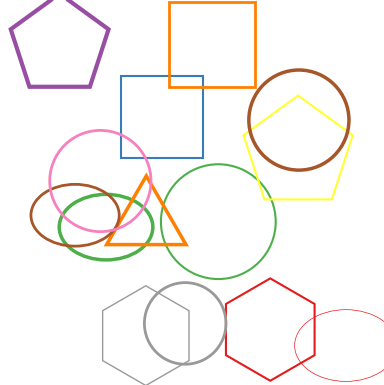[{"shape": "hexagon", "thickness": 1.5, "radius": 0.66, "center": [0.702, 0.144]}, {"shape": "oval", "thickness": 0.5, "radius": 0.67, "center": [0.898, 0.102]}, {"shape": "square", "thickness": 1.5, "radius": 0.53, "center": [0.42, 0.697]}, {"shape": "circle", "thickness": 1.5, "radius": 0.75, "center": [0.567, 0.424]}, {"shape": "oval", "thickness": 2.5, "radius": 0.61, "center": [0.275, 0.41]}, {"shape": "pentagon", "thickness": 3, "radius": 0.67, "center": [0.155, 0.883]}, {"shape": "triangle", "thickness": 2.5, "radius": 0.59, "center": [0.38, 0.424]}, {"shape": "square", "thickness": 2, "radius": 0.56, "center": [0.551, 0.884]}, {"shape": "pentagon", "thickness": 1.5, "radius": 0.75, "center": [0.774, 0.603]}, {"shape": "circle", "thickness": 2.5, "radius": 0.65, "center": [0.776, 0.688]}, {"shape": "oval", "thickness": 2, "radius": 0.57, "center": [0.195, 0.441]}, {"shape": "circle", "thickness": 2, "radius": 0.66, "center": [0.261, 0.53]}, {"shape": "hexagon", "thickness": 1, "radius": 0.65, "center": [0.379, 0.128]}, {"shape": "circle", "thickness": 2, "radius": 0.53, "center": [0.481, 0.16]}]